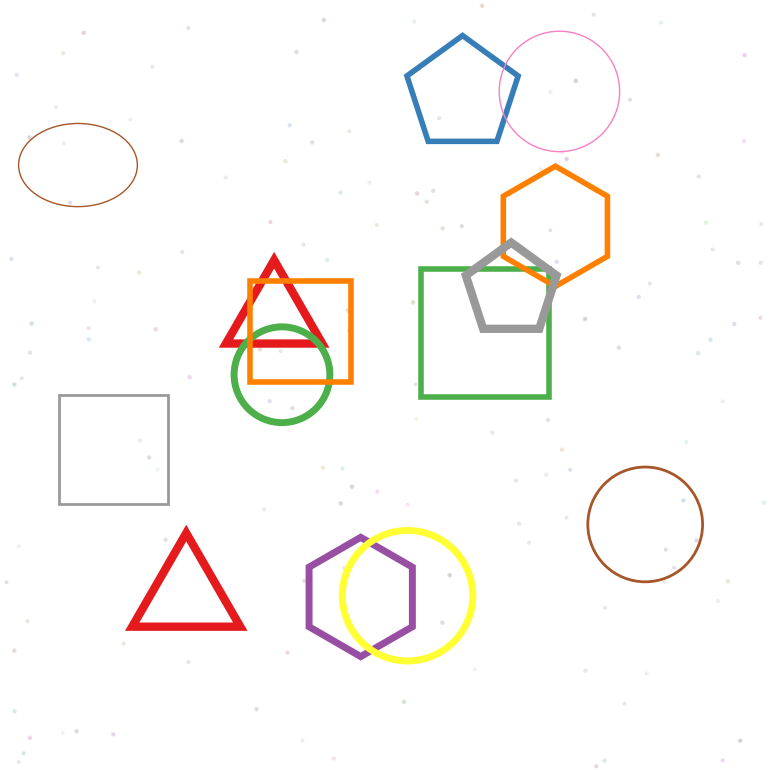[{"shape": "triangle", "thickness": 3, "radius": 0.36, "center": [0.356, 0.59]}, {"shape": "triangle", "thickness": 3, "radius": 0.41, "center": [0.242, 0.227]}, {"shape": "pentagon", "thickness": 2, "radius": 0.38, "center": [0.601, 0.878]}, {"shape": "circle", "thickness": 2.5, "radius": 0.31, "center": [0.366, 0.513]}, {"shape": "square", "thickness": 2, "radius": 0.42, "center": [0.63, 0.568]}, {"shape": "hexagon", "thickness": 2.5, "radius": 0.39, "center": [0.468, 0.225]}, {"shape": "hexagon", "thickness": 2, "radius": 0.39, "center": [0.721, 0.706]}, {"shape": "square", "thickness": 2, "radius": 0.33, "center": [0.39, 0.57]}, {"shape": "circle", "thickness": 2.5, "radius": 0.42, "center": [0.529, 0.226]}, {"shape": "circle", "thickness": 1, "radius": 0.37, "center": [0.838, 0.319]}, {"shape": "oval", "thickness": 0.5, "radius": 0.39, "center": [0.101, 0.786]}, {"shape": "circle", "thickness": 0.5, "radius": 0.39, "center": [0.727, 0.881]}, {"shape": "square", "thickness": 1, "radius": 0.35, "center": [0.148, 0.416]}, {"shape": "pentagon", "thickness": 3, "radius": 0.31, "center": [0.664, 0.623]}]